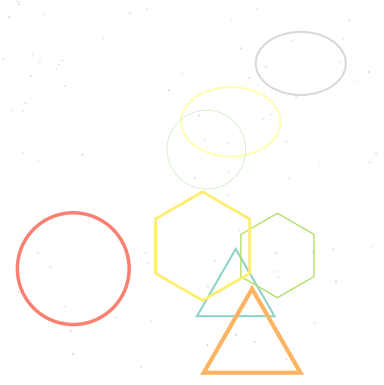[{"shape": "triangle", "thickness": 1.5, "radius": 0.58, "center": [0.612, 0.237]}, {"shape": "oval", "thickness": 1.5, "radius": 0.64, "center": [0.6, 0.683]}, {"shape": "circle", "thickness": 2.5, "radius": 0.73, "center": [0.19, 0.302]}, {"shape": "triangle", "thickness": 3, "radius": 0.73, "center": [0.655, 0.104]}, {"shape": "hexagon", "thickness": 1, "radius": 0.55, "center": [0.721, 0.336]}, {"shape": "oval", "thickness": 1.5, "radius": 0.59, "center": [0.781, 0.835]}, {"shape": "circle", "thickness": 0.5, "radius": 0.51, "center": [0.536, 0.611]}, {"shape": "hexagon", "thickness": 2, "radius": 0.71, "center": [0.526, 0.361]}]